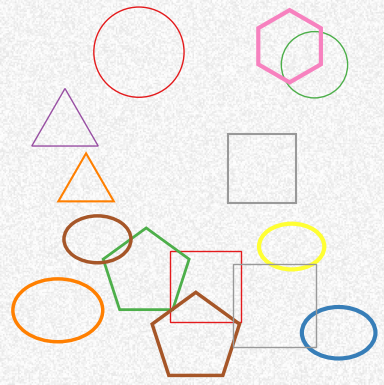[{"shape": "square", "thickness": 1, "radius": 0.46, "center": [0.534, 0.255]}, {"shape": "circle", "thickness": 1, "radius": 0.59, "center": [0.361, 0.865]}, {"shape": "oval", "thickness": 3, "radius": 0.48, "center": [0.88, 0.136]}, {"shape": "circle", "thickness": 1, "radius": 0.43, "center": [0.817, 0.832]}, {"shape": "pentagon", "thickness": 2, "radius": 0.59, "center": [0.38, 0.291]}, {"shape": "triangle", "thickness": 1, "radius": 0.5, "center": [0.169, 0.67]}, {"shape": "triangle", "thickness": 1.5, "radius": 0.42, "center": [0.224, 0.519]}, {"shape": "oval", "thickness": 2.5, "radius": 0.58, "center": [0.15, 0.194]}, {"shape": "oval", "thickness": 3, "radius": 0.42, "center": [0.758, 0.36]}, {"shape": "pentagon", "thickness": 2.5, "radius": 0.6, "center": [0.509, 0.121]}, {"shape": "oval", "thickness": 2.5, "radius": 0.44, "center": [0.253, 0.378]}, {"shape": "hexagon", "thickness": 3, "radius": 0.47, "center": [0.752, 0.88]}, {"shape": "square", "thickness": 1.5, "radius": 0.44, "center": [0.681, 0.562]}, {"shape": "square", "thickness": 1, "radius": 0.54, "center": [0.713, 0.206]}]